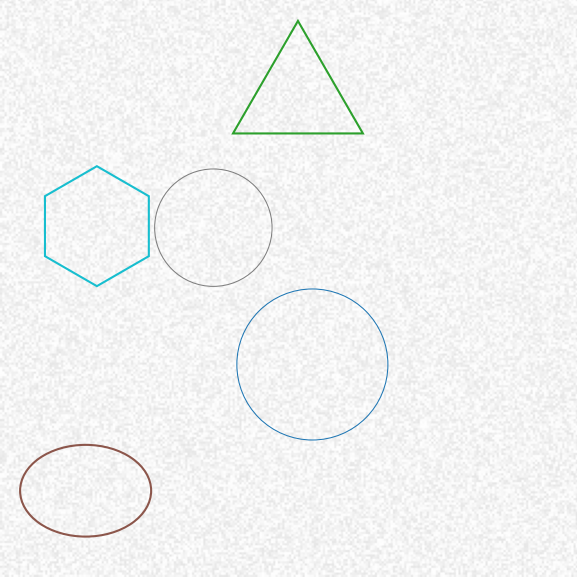[{"shape": "circle", "thickness": 0.5, "radius": 0.65, "center": [0.541, 0.368]}, {"shape": "triangle", "thickness": 1, "radius": 0.65, "center": [0.516, 0.833]}, {"shape": "oval", "thickness": 1, "radius": 0.57, "center": [0.148, 0.149]}, {"shape": "circle", "thickness": 0.5, "radius": 0.51, "center": [0.369, 0.605]}, {"shape": "hexagon", "thickness": 1, "radius": 0.52, "center": [0.168, 0.608]}]